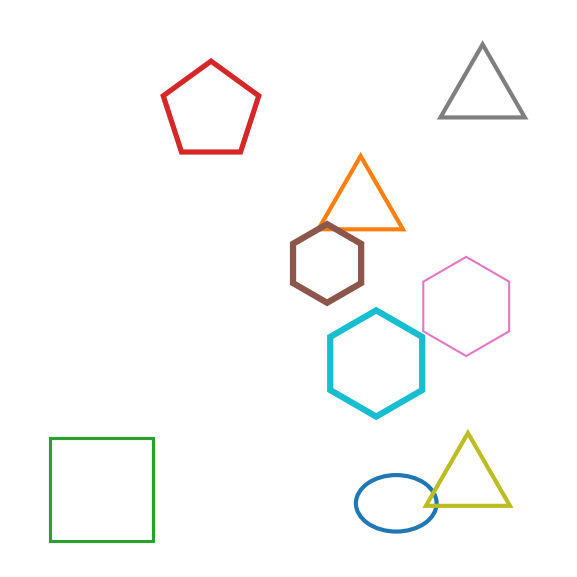[{"shape": "oval", "thickness": 2, "radius": 0.35, "center": [0.686, 0.128]}, {"shape": "triangle", "thickness": 2, "radius": 0.42, "center": [0.625, 0.644]}, {"shape": "square", "thickness": 1.5, "radius": 0.45, "center": [0.176, 0.151]}, {"shape": "pentagon", "thickness": 2.5, "radius": 0.43, "center": [0.365, 0.806]}, {"shape": "hexagon", "thickness": 3, "radius": 0.34, "center": [0.566, 0.543]}, {"shape": "hexagon", "thickness": 1, "radius": 0.43, "center": [0.807, 0.468]}, {"shape": "triangle", "thickness": 2, "radius": 0.42, "center": [0.836, 0.838]}, {"shape": "triangle", "thickness": 2, "radius": 0.42, "center": [0.81, 0.165]}, {"shape": "hexagon", "thickness": 3, "radius": 0.46, "center": [0.651, 0.37]}]